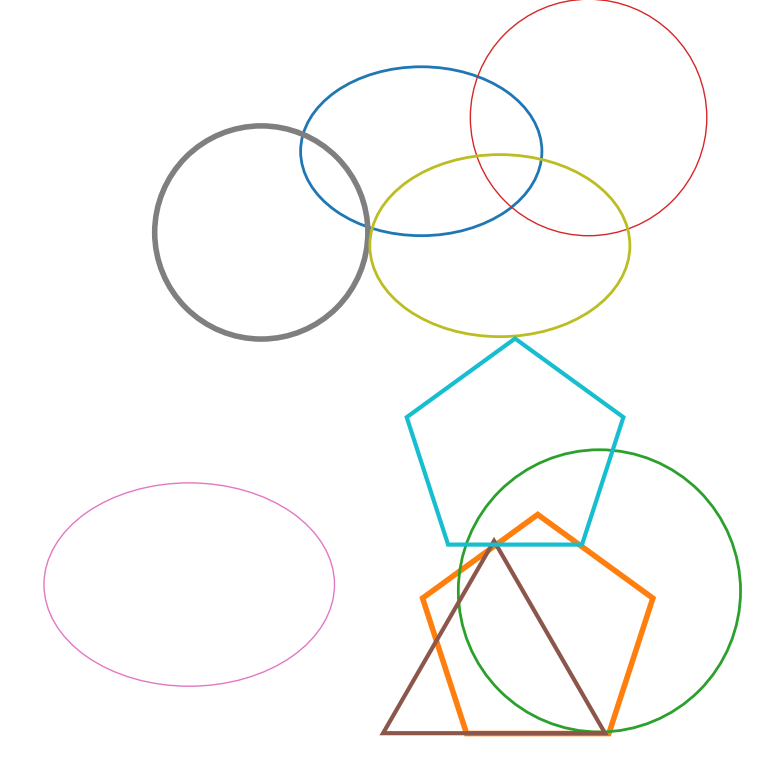[{"shape": "oval", "thickness": 1, "radius": 0.78, "center": [0.547, 0.804]}, {"shape": "pentagon", "thickness": 2, "radius": 0.79, "center": [0.698, 0.175]}, {"shape": "circle", "thickness": 1, "radius": 0.92, "center": [0.778, 0.233]}, {"shape": "circle", "thickness": 0.5, "radius": 0.77, "center": [0.764, 0.847]}, {"shape": "triangle", "thickness": 1.5, "radius": 0.83, "center": [0.642, 0.131]}, {"shape": "oval", "thickness": 0.5, "radius": 0.94, "center": [0.246, 0.241]}, {"shape": "circle", "thickness": 2, "radius": 0.69, "center": [0.339, 0.698]}, {"shape": "oval", "thickness": 1, "radius": 0.84, "center": [0.649, 0.681]}, {"shape": "pentagon", "thickness": 1.5, "radius": 0.74, "center": [0.669, 0.412]}]